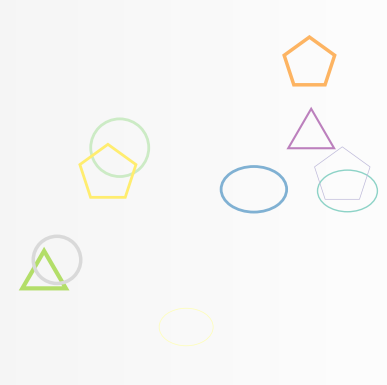[{"shape": "oval", "thickness": 1, "radius": 0.39, "center": [0.897, 0.504]}, {"shape": "oval", "thickness": 0.5, "radius": 0.35, "center": [0.48, 0.151]}, {"shape": "pentagon", "thickness": 0.5, "radius": 0.38, "center": [0.883, 0.543]}, {"shape": "oval", "thickness": 2, "radius": 0.42, "center": [0.655, 0.508]}, {"shape": "pentagon", "thickness": 2.5, "radius": 0.34, "center": [0.799, 0.835]}, {"shape": "triangle", "thickness": 3, "radius": 0.32, "center": [0.114, 0.283]}, {"shape": "circle", "thickness": 2.5, "radius": 0.31, "center": [0.147, 0.325]}, {"shape": "triangle", "thickness": 1.5, "radius": 0.34, "center": [0.803, 0.649]}, {"shape": "circle", "thickness": 2, "radius": 0.37, "center": [0.309, 0.616]}, {"shape": "pentagon", "thickness": 2, "radius": 0.38, "center": [0.278, 0.549]}]